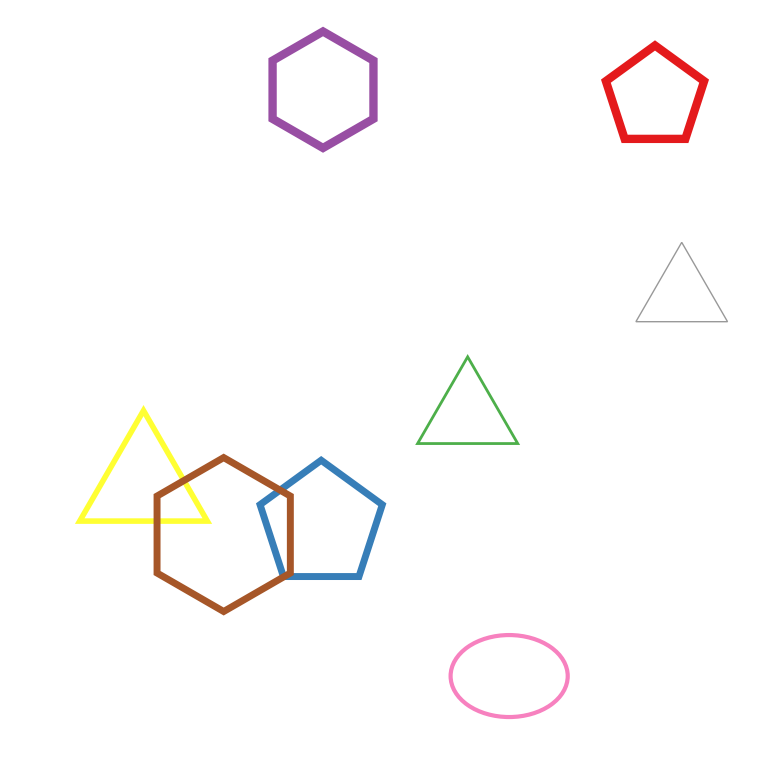[{"shape": "pentagon", "thickness": 3, "radius": 0.34, "center": [0.851, 0.874]}, {"shape": "pentagon", "thickness": 2.5, "radius": 0.42, "center": [0.417, 0.319]}, {"shape": "triangle", "thickness": 1, "radius": 0.38, "center": [0.607, 0.462]}, {"shape": "hexagon", "thickness": 3, "radius": 0.38, "center": [0.42, 0.883]}, {"shape": "triangle", "thickness": 2, "radius": 0.48, "center": [0.186, 0.371]}, {"shape": "hexagon", "thickness": 2.5, "radius": 0.5, "center": [0.291, 0.306]}, {"shape": "oval", "thickness": 1.5, "radius": 0.38, "center": [0.661, 0.122]}, {"shape": "triangle", "thickness": 0.5, "radius": 0.34, "center": [0.885, 0.617]}]